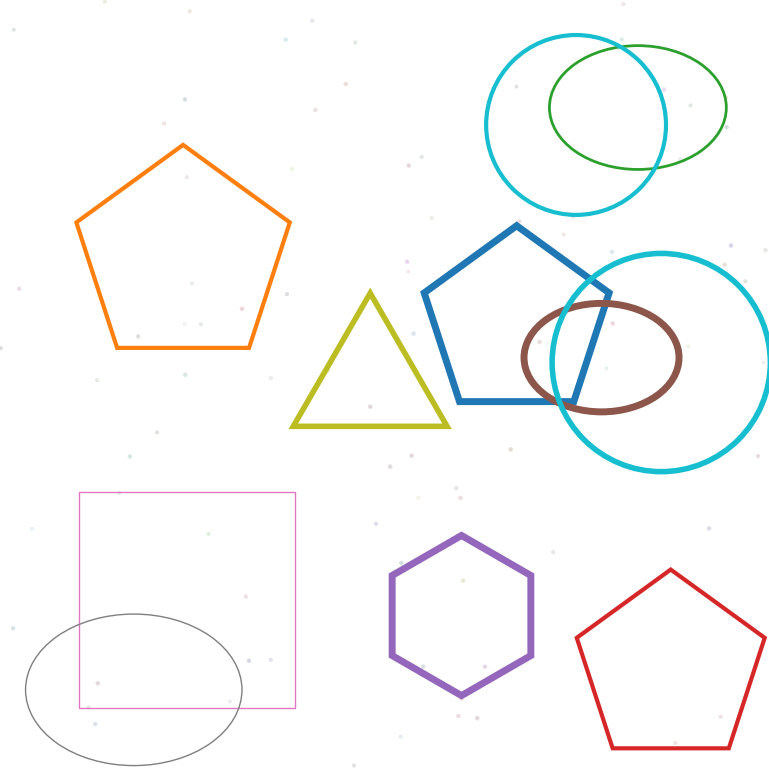[{"shape": "pentagon", "thickness": 2.5, "radius": 0.63, "center": [0.671, 0.581]}, {"shape": "pentagon", "thickness": 1.5, "radius": 0.73, "center": [0.238, 0.666]}, {"shape": "oval", "thickness": 1, "radius": 0.57, "center": [0.828, 0.86]}, {"shape": "pentagon", "thickness": 1.5, "radius": 0.64, "center": [0.871, 0.132]}, {"shape": "hexagon", "thickness": 2.5, "radius": 0.52, "center": [0.599, 0.201]}, {"shape": "oval", "thickness": 2.5, "radius": 0.5, "center": [0.781, 0.536]}, {"shape": "square", "thickness": 0.5, "radius": 0.7, "center": [0.242, 0.22]}, {"shape": "oval", "thickness": 0.5, "radius": 0.7, "center": [0.174, 0.104]}, {"shape": "triangle", "thickness": 2, "radius": 0.58, "center": [0.481, 0.504]}, {"shape": "circle", "thickness": 2, "radius": 0.71, "center": [0.859, 0.529]}, {"shape": "circle", "thickness": 1.5, "radius": 0.58, "center": [0.748, 0.838]}]